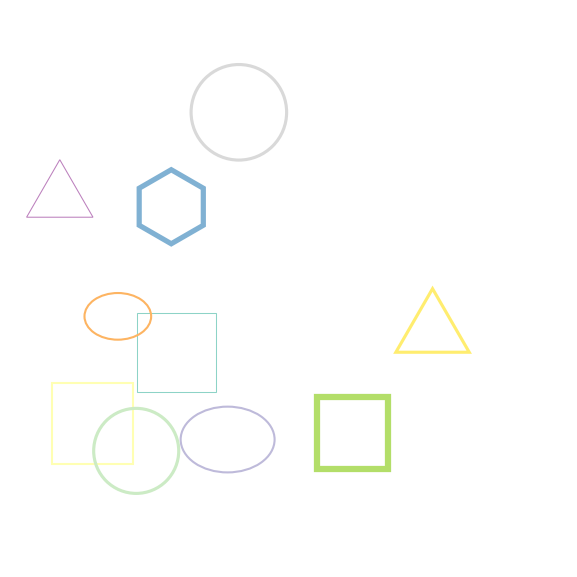[{"shape": "square", "thickness": 0.5, "radius": 0.34, "center": [0.306, 0.389]}, {"shape": "square", "thickness": 1, "radius": 0.35, "center": [0.16, 0.266]}, {"shape": "oval", "thickness": 1, "radius": 0.41, "center": [0.394, 0.238]}, {"shape": "hexagon", "thickness": 2.5, "radius": 0.32, "center": [0.297, 0.641]}, {"shape": "oval", "thickness": 1, "radius": 0.29, "center": [0.204, 0.451]}, {"shape": "square", "thickness": 3, "radius": 0.31, "center": [0.61, 0.249]}, {"shape": "circle", "thickness": 1.5, "radius": 0.41, "center": [0.414, 0.805]}, {"shape": "triangle", "thickness": 0.5, "radius": 0.33, "center": [0.104, 0.656]}, {"shape": "circle", "thickness": 1.5, "radius": 0.37, "center": [0.236, 0.218]}, {"shape": "triangle", "thickness": 1.5, "radius": 0.37, "center": [0.749, 0.426]}]